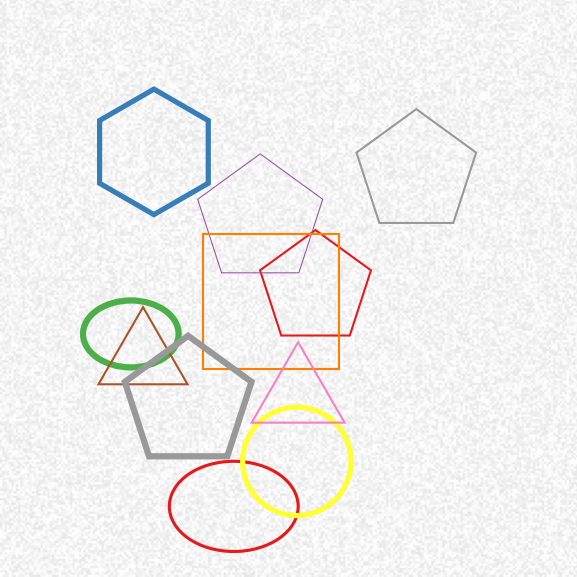[{"shape": "pentagon", "thickness": 1, "radius": 0.5, "center": [0.546, 0.5]}, {"shape": "oval", "thickness": 1.5, "radius": 0.56, "center": [0.405, 0.122]}, {"shape": "hexagon", "thickness": 2.5, "radius": 0.54, "center": [0.267, 0.736]}, {"shape": "oval", "thickness": 3, "radius": 0.41, "center": [0.227, 0.421]}, {"shape": "pentagon", "thickness": 0.5, "radius": 0.57, "center": [0.451, 0.619]}, {"shape": "square", "thickness": 1, "radius": 0.59, "center": [0.469, 0.477]}, {"shape": "circle", "thickness": 2.5, "radius": 0.47, "center": [0.514, 0.2]}, {"shape": "triangle", "thickness": 1, "radius": 0.45, "center": [0.248, 0.378]}, {"shape": "triangle", "thickness": 1, "radius": 0.46, "center": [0.516, 0.314]}, {"shape": "pentagon", "thickness": 3, "radius": 0.58, "center": [0.326, 0.302]}, {"shape": "pentagon", "thickness": 1, "radius": 0.54, "center": [0.721, 0.701]}]